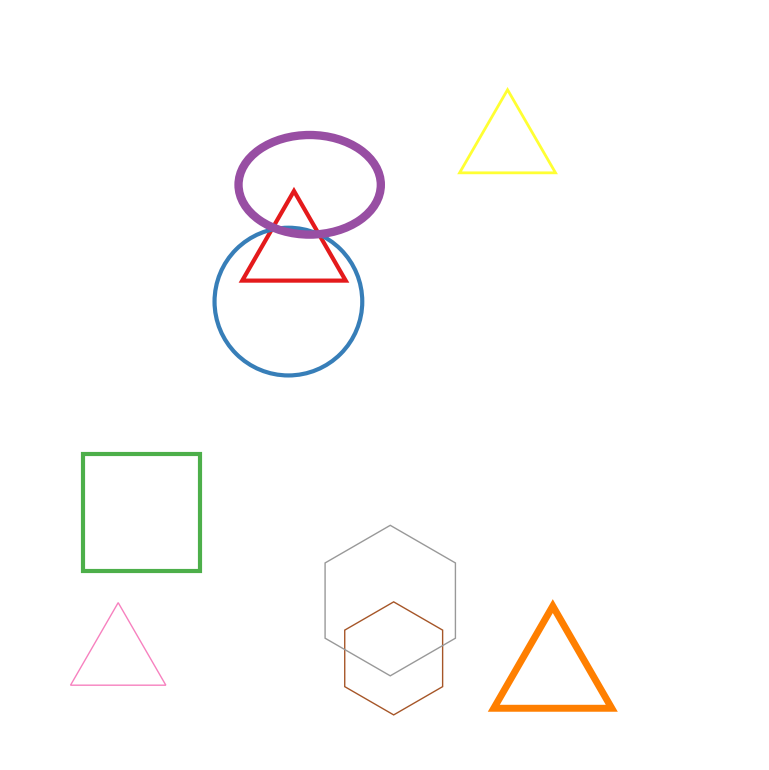[{"shape": "triangle", "thickness": 1.5, "radius": 0.39, "center": [0.382, 0.674]}, {"shape": "circle", "thickness": 1.5, "radius": 0.48, "center": [0.375, 0.608]}, {"shape": "square", "thickness": 1.5, "radius": 0.38, "center": [0.184, 0.334]}, {"shape": "oval", "thickness": 3, "radius": 0.46, "center": [0.402, 0.76]}, {"shape": "triangle", "thickness": 2.5, "radius": 0.44, "center": [0.718, 0.124]}, {"shape": "triangle", "thickness": 1, "radius": 0.36, "center": [0.659, 0.812]}, {"shape": "hexagon", "thickness": 0.5, "radius": 0.37, "center": [0.511, 0.145]}, {"shape": "triangle", "thickness": 0.5, "radius": 0.36, "center": [0.153, 0.146]}, {"shape": "hexagon", "thickness": 0.5, "radius": 0.49, "center": [0.507, 0.22]}]